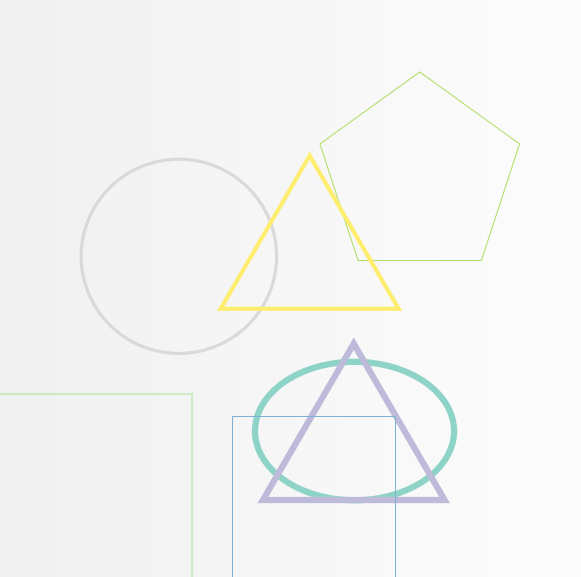[{"shape": "oval", "thickness": 3, "radius": 0.86, "center": [0.61, 0.253]}, {"shape": "triangle", "thickness": 3, "radius": 0.9, "center": [0.609, 0.224]}, {"shape": "square", "thickness": 0.5, "radius": 0.7, "center": [0.539, 0.139]}, {"shape": "pentagon", "thickness": 0.5, "radius": 0.9, "center": [0.722, 0.694]}, {"shape": "circle", "thickness": 1.5, "radius": 0.84, "center": [0.308, 0.555]}, {"shape": "square", "thickness": 1, "radius": 0.95, "center": [0.141, 0.128]}, {"shape": "triangle", "thickness": 2, "radius": 0.88, "center": [0.533, 0.553]}]